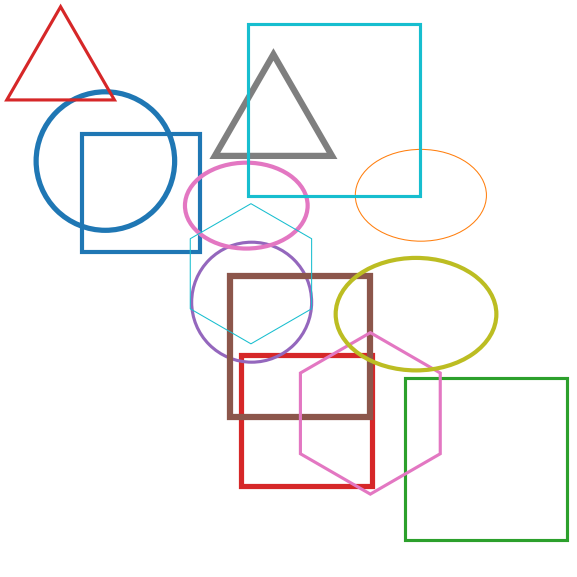[{"shape": "circle", "thickness": 2.5, "radius": 0.6, "center": [0.182, 0.72]}, {"shape": "square", "thickness": 2, "radius": 0.51, "center": [0.244, 0.664]}, {"shape": "oval", "thickness": 0.5, "radius": 0.57, "center": [0.729, 0.661]}, {"shape": "square", "thickness": 1.5, "radius": 0.7, "center": [0.842, 0.204]}, {"shape": "triangle", "thickness": 1.5, "radius": 0.54, "center": [0.105, 0.88]}, {"shape": "square", "thickness": 2.5, "radius": 0.57, "center": [0.53, 0.27]}, {"shape": "circle", "thickness": 1.5, "radius": 0.52, "center": [0.436, 0.476]}, {"shape": "square", "thickness": 3, "radius": 0.61, "center": [0.52, 0.399]}, {"shape": "hexagon", "thickness": 1.5, "radius": 0.7, "center": [0.641, 0.283]}, {"shape": "oval", "thickness": 2, "radius": 0.53, "center": [0.426, 0.643]}, {"shape": "triangle", "thickness": 3, "radius": 0.59, "center": [0.473, 0.788]}, {"shape": "oval", "thickness": 2, "radius": 0.7, "center": [0.72, 0.455]}, {"shape": "hexagon", "thickness": 0.5, "radius": 0.61, "center": [0.435, 0.525]}, {"shape": "square", "thickness": 1.5, "radius": 0.74, "center": [0.579, 0.809]}]